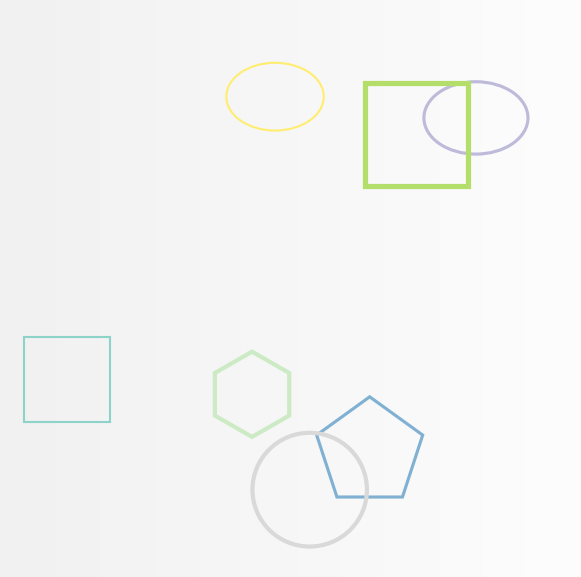[{"shape": "square", "thickness": 1, "radius": 0.37, "center": [0.115, 0.342]}, {"shape": "oval", "thickness": 1.5, "radius": 0.45, "center": [0.819, 0.795]}, {"shape": "pentagon", "thickness": 1.5, "radius": 0.48, "center": [0.636, 0.216]}, {"shape": "square", "thickness": 2.5, "radius": 0.44, "center": [0.717, 0.767]}, {"shape": "circle", "thickness": 2, "radius": 0.49, "center": [0.533, 0.151]}, {"shape": "hexagon", "thickness": 2, "radius": 0.37, "center": [0.434, 0.316]}, {"shape": "oval", "thickness": 1, "radius": 0.42, "center": [0.473, 0.832]}]